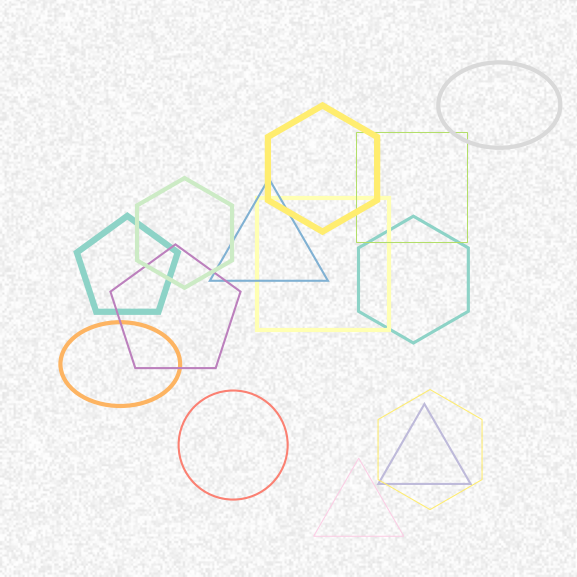[{"shape": "pentagon", "thickness": 3, "radius": 0.46, "center": [0.22, 0.534]}, {"shape": "hexagon", "thickness": 1.5, "radius": 0.55, "center": [0.716, 0.515]}, {"shape": "square", "thickness": 2, "radius": 0.57, "center": [0.559, 0.542]}, {"shape": "triangle", "thickness": 1, "radius": 0.46, "center": [0.735, 0.207]}, {"shape": "circle", "thickness": 1, "radius": 0.47, "center": [0.404, 0.228]}, {"shape": "triangle", "thickness": 1, "radius": 0.59, "center": [0.466, 0.572]}, {"shape": "oval", "thickness": 2, "radius": 0.52, "center": [0.208, 0.369]}, {"shape": "square", "thickness": 0.5, "radius": 0.48, "center": [0.712, 0.675]}, {"shape": "triangle", "thickness": 0.5, "radius": 0.45, "center": [0.621, 0.116]}, {"shape": "oval", "thickness": 2, "radius": 0.53, "center": [0.865, 0.817]}, {"shape": "pentagon", "thickness": 1, "radius": 0.59, "center": [0.304, 0.458]}, {"shape": "hexagon", "thickness": 2, "radius": 0.48, "center": [0.32, 0.596]}, {"shape": "hexagon", "thickness": 0.5, "radius": 0.52, "center": [0.745, 0.221]}, {"shape": "hexagon", "thickness": 3, "radius": 0.55, "center": [0.558, 0.707]}]